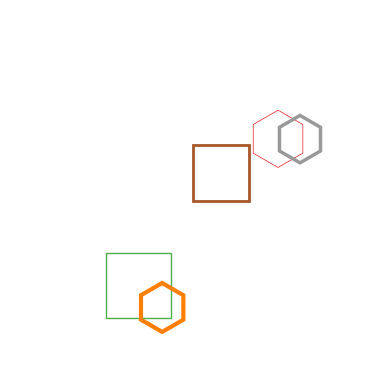[{"shape": "hexagon", "thickness": 0.5, "radius": 0.37, "center": [0.722, 0.639]}, {"shape": "square", "thickness": 1, "radius": 0.42, "center": [0.359, 0.258]}, {"shape": "hexagon", "thickness": 3, "radius": 0.32, "center": [0.421, 0.201]}, {"shape": "square", "thickness": 2, "radius": 0.36, "center": [0.574, 0.55]}, {"shape": "hexagon", "thickness": 2.5, "radius": 0.31, "center": [0.779, 0.639]}]